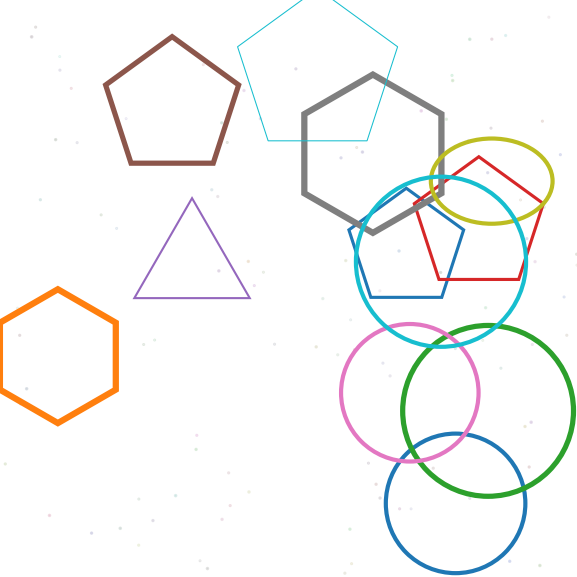[{"shape": "circle", "thickness": 2, "radius": 0.6, "center": [0.789, 0.127]}, {"shape": "pentagon", "thickness": 1.5, "radius": 0.52, "center": [0.704, 0.569]}, {"shape": "hexagon", "thickness": 3, "radius": 0.58, "center": [0.1, 0.382]}, {"shape": "circle", "thickness": 2.5, "radius": 0.74, "center": [0.845, 0.288]}, {"shape": "pentagon", "thickness": 1.5, "radius": 0.59, "center": [0.829, 0.61]}, {"shape": "triangle", "thickness": 1, "radius": 0.58, "center": [0.333, 0.541]}, {"shape": "pentagon", "thickness": 2.5, "radius": 0.61, "center": [0.298, 0.815]}, {"shape": "circle", "thickness": 2, "radius": 0.6, "center": [0.71, 0.319]}, {"shape": "hexagon", "thickness": 3, "radius": 0.69, "center": [0.646, 0.733]}, {"shape": "oval", "thickness": 2, "radius": 0.53, "center": [0.851, 0.685]}, {"shape": "pentagon", "thickness": 0.5, "radius": 0.73, "center": [0.55, 0.873]}, {"shape": "circle", "thickness": 2, "radius": 0.74, "center": [0.764, 0.546]}]